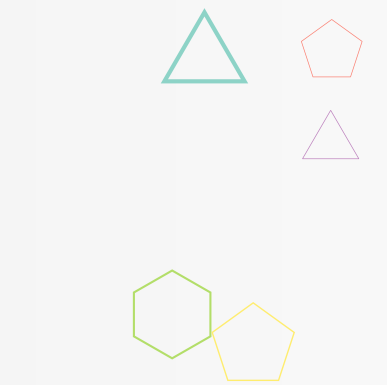[{"shape": "triangle", "thickness": 3, "radius": 0.6, "center": [0.528, 0.848]}, {"shape": "pentagon", "thickness": 0.5, "radius": 0.41, "center": [0.856, 0.867]}, {"shape": "hexagon", "thickness": 1.5, "radius": 0.57, "center": [0.444, 0.183]}, {"shape": "triangle", "thickness": 0.5, "radius": 0.42, "center": [0.853, 0.63]}, {"shape": "pentagon", "thickness": 1, "radius": 0.56, "center": [0.653, 0.102]}]